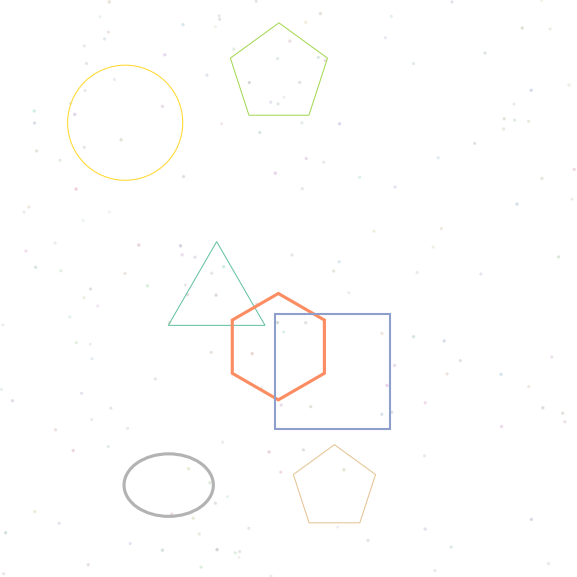[{"shape": "triangle", "thickness": 0.5, "radius": 0.48, "center": [0.375, 0.484]}, {"shape": "hexagon", "thickness": 1.5, "radius": 0.46, "center": [0.482, 0.399]}, {"shape": "square", "thickness": 1, "radius": 0.5, "center": [0.576, 0.355]}, {"shape": "pentagon", "thickness": 0.5, "radius": 0.44, "center": [0.483, 0.871]}, {"shape": "circle", "thickness": 0.5, "radius": 0.5, "center": [0.217, 0.787]}, {"shape": "pentagon", "thickness": 0.5, "radius": 0.37, "center": [0.579, 0.154]}, {"shape": "oval", "thickness": 1.5, "radius": 0.39, "center": [0.292, 0.159]}]